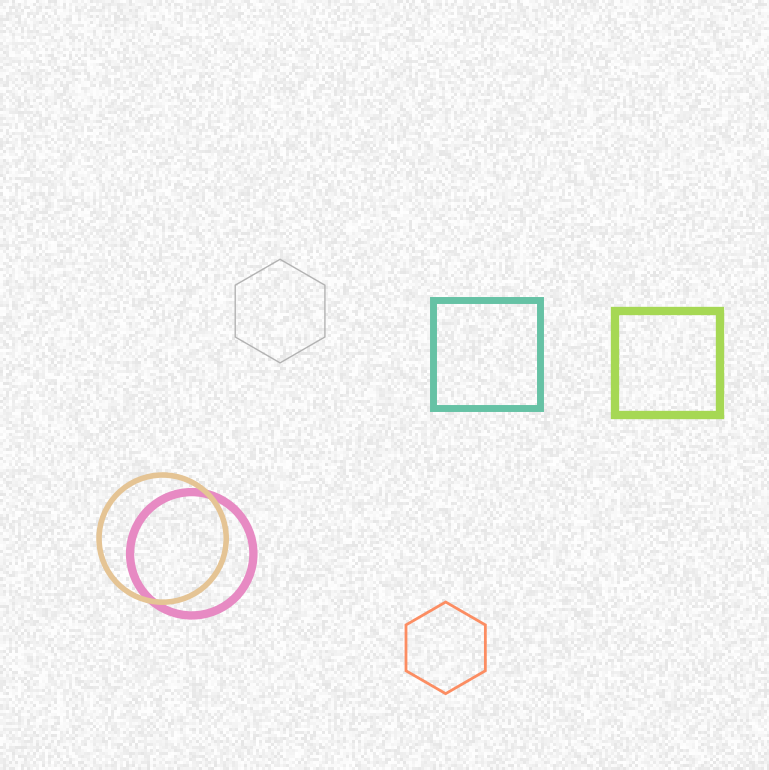[{"shape": "square", "thickness": 2.5, "radius": 0.35, "center": [0.632, 0.54]}, {"shape": "hexagon", "thickness": 1, "radius": 0.3, "center": [0.579, 0.159]}, {"shape": "circle", "thickness": 3, "radius": 0.4, "center": [0.249, 0.281]}, {"shape": "square", "thickness": 3, "radius": 0.34, "center": [0.867, 0.528]}, {"shape": "circle", "thickness": 2, "radius": 0.41, "center": [0.211, 0.301]}, {"shape": "hexagon", "thickness": 0.5, "radius": 0.34, "center": [0.364, 0.596]}]